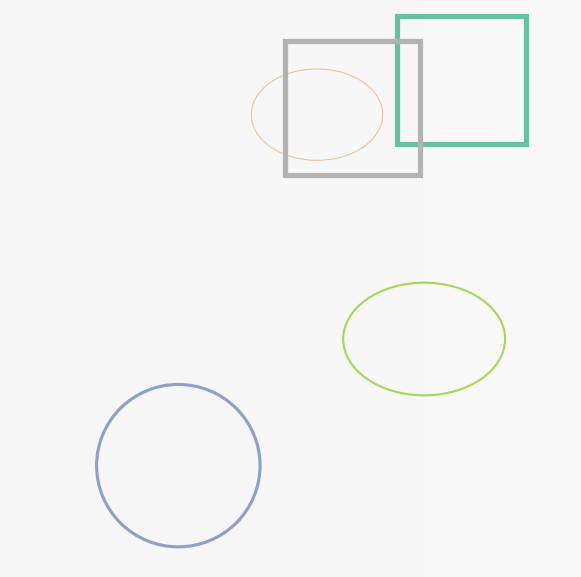[{"shape": "square", "thickness": 2.5, "radius": 0.56, "center": [0.794, 0.861]}, {"shape": "circle", "thickness": 1.5, "radius": 0.7, "center": [0.307, 0.193]}, {"shape": "oval", "thickness": 1, "radius": 0.7, "center": [0.73, 0.412]}, {"shape": "oval", "thickness": 0.5, "radius": 0.57, "center": [0.545, 0.801]}, {"shape": "square", "thickness": 2.5, "radius": 0.58, "center": [0.606, 0.812]}]